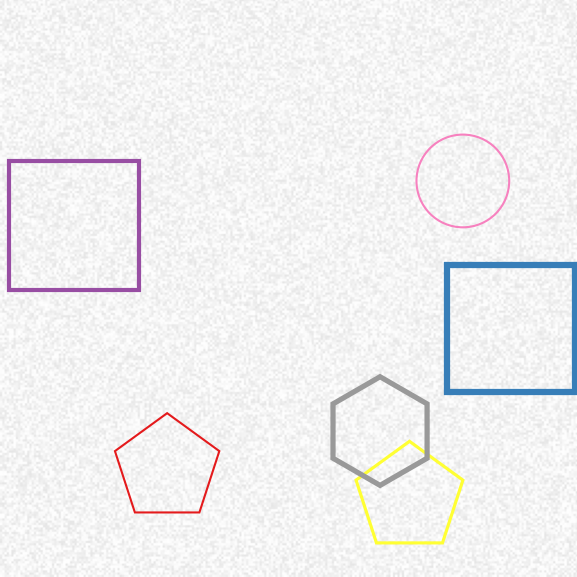[{"shape": "pentagon", "thickness": 1, "radius": 0.48, "center": [0.289, 0.189]}, {"shape": "square", "thickness": 3, "radius": 0.55, "center": [0.885, 0.43]}, {"shape": "square", "thickness": 2, "radius": 0.56, "center": [0.128, 0.609]}, {"shape": "pentagon", "thickness": 1.5, "radius": 0.49, "center": [0.709, 0.138]}, {"shape": "circle", "thickness": 1, "radius": 0.4, "center": [0.801, 0.686]}, {"shape": "hexagon", "thickness": 2.5, "radius": 0.47, "center": [0.658, 0.253]}]